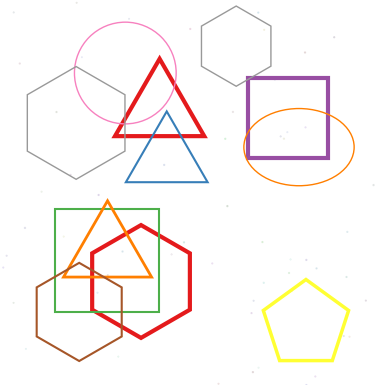[{"shape": "triangle", "thickness": 3, "radius": 0.67, "center": [0.415, 0.713]}, {"shape": "hexagon", "thickness": 3, "radius": 0.73, "center": [0.366, 0.269]}, {"shape": "triangle", "thickness": 1.5, "radius": 0.61, "center": [0.433, 0.588]}, {"shape": "square", "thickness": 1.5, "radius": 0.67, "center": [0.278, 0.324]}, {"shape": "square", "thickness": 3, "radius": 0.52, "center": [0.749, 0.693]}, {"shape": "triangle", "thickness": 2, "radius": 0.66, "center": [0.279, 0.346]}, {"shape": "oval", "thickness": 1, "radius": 0.72, "center": [0.777, 0.618]}, {"shape": "pentagon", "thickness": 2.5, "radius": 0.58, "center": [0.795, 0.158]}, {"shape": "hexagon", "thickness": 1.5, "radius": 0.64, "center": [0.206, 0.19]}, {"shape": "circle", "thickness": 1, "radius": 0.66, "center": [0.325, 0.81]}, {"shape": "hexagon", "thickness": 1, "radius": 0.52, "center": [0.613, 0.88]}, {"shape": "hexagon", "thickness": 1, "radius": 0.73, "center": [0.198, 0.681]}]